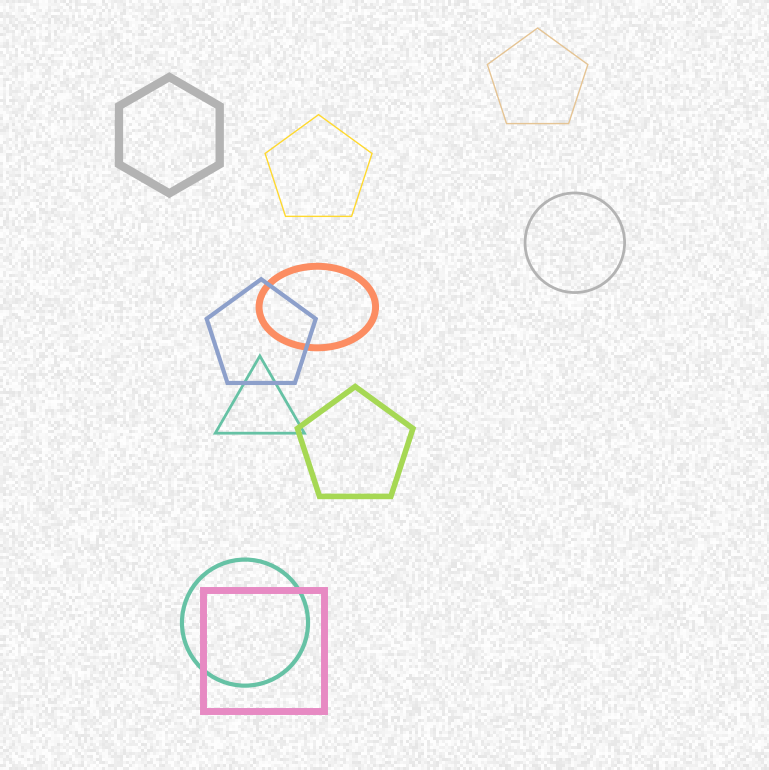[{"shape": "circle", "thickness": 1.5, "radius": 0.41, "center": [0.318, 0.191]}, {"shape": "triangle", "thickness": 1, "radius": 0.33, "center": [0.337, 0.471]}, {"shape": "oval", "thickness": 2.5, "radius": 0.38, "center": [0.412, 0.601]}, {"shape": "pentagon", "thickness": 1.5, "radius": 0.37, "center": [0.339, 0.563]}, {"shape": "square", "thickness": 2.5, "radius": 0.39, "center": [0.343, 0.155]}, {"shape": "pentagon", "thickness": 2, "radius": 0.39, "center": [0.461, 0.419]}, {"shape": "pentagon", "thickness": 0.5, "radius": 0.37, "center": [0.414, 0.778]}, {"shape": "pentagon", "thickness": 0.5, "radius": 0.34, "center": [0.698, 0.895]}, {"shape": "hexagon", "thickness": 3, "radius": 0.38, "center": [0.22, 0.824]}, {"shape": "circle", "thickness": 1, "radius": 0.32, "center": [0.747, 0.685]}]